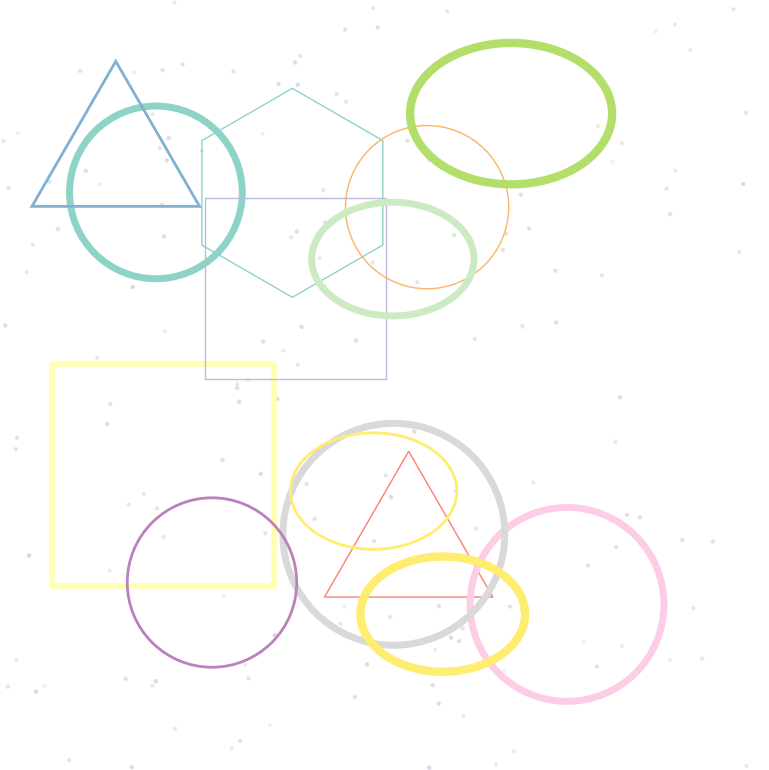[{"shape": "hexagon", "thickness": 0.5, "radius": 0.68, "center": [0.38, 0.75]}, {"shape": "circle", "thickness": 2.5, "radius": 0.56, "center": [0.202, 0.75]}, {"shape": "square", "thickness": 2, "radius": 0.72, "center": [0.212, 0.384]}, {"shape": "square", "thickness": 0.5, "radius": 0.59, "center": [0.384, 0.625]}, {"shape": "triangle", "thickness": 0.5, "radius": 0.63, "center": [0.531, 0.288]}, {"shape": "triangle", "thickness": 1, "radius": 0.63, "center": [0.15, 0.795]}, {"shape": "circle", "thickness": 0.5, "radius": 0.53, "center": [0.555, 0.731]}, {"shape": "oval", "thickness": 3, "radius": 0.66, "center": [0.664, 0.852]}, {"shape": "circle", "thickness": 2.5, "radius": 0.63, "center": [0.736, 0.215]}, {"shape": "circle", "thickness": 2.5, "radius": 0.72, "center": [0.511, 0.306]}, {"shape": "circle", "thickness": 1, "radius": 0.55, "center": [0.275, 0.243]}, {"shape": "oval", "thickness": 2.5, "radius": 0.53, "center": [0.51, 0.663]}, {"shape": "oval", "thickness": 3, "radius": 0.53, "center": [0.575, 0.202]}, {"shape": "oval", "thickness": 1, "radius": 0.54, "center": [0.485, 0.362]}]